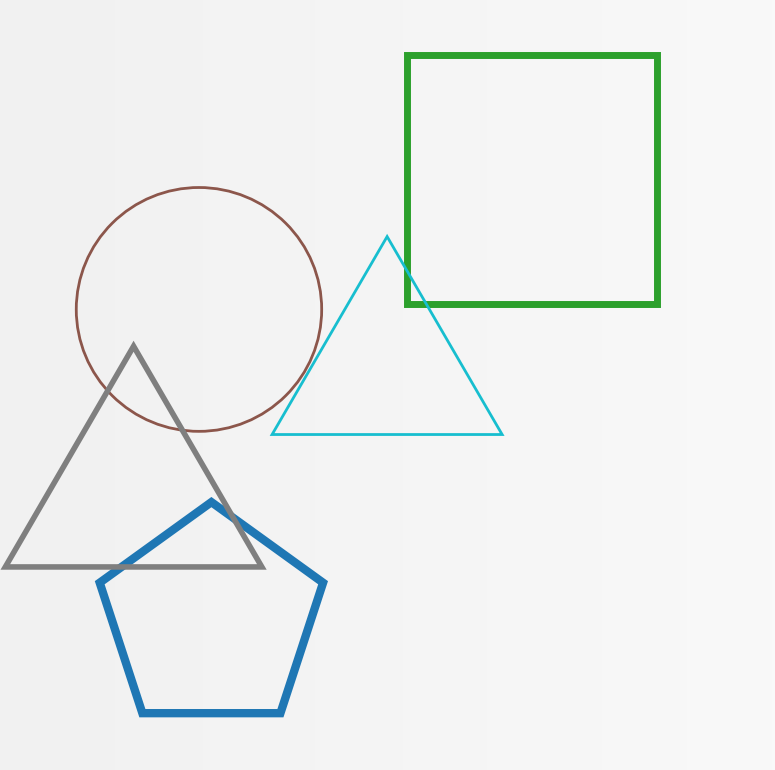[{"shape": "pentagon", "thickness": 3, "radius": 0.76, "center": [0.273, 0.196]}, {"shape": "square", "thickness": 2.5, "radius": 0.81, "center": [0.687, 0.767]}, {"shape": "circle", "thickness": 1, "radius": 0.79, "center": [0.257, 0.598]}, {"shape": "triangle", "thickness": 2, "radius": 0.96, "center": [0.172, 0.359]}, {"shape": "triangle", "thickness": 1, "radius": 0.86, "center": [0.499, 0.521]}]